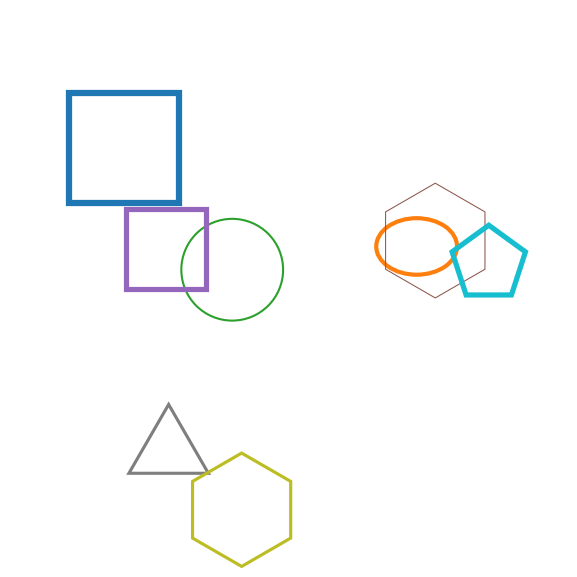[{"shape": "square", "thickness": 3, "radius": 0.48, "center": [0.215, 0.743]}, {"shape": "oval", "thickness": 2, "radius": 0.35, "center": [0.721, 0.572]}, {"shape": "circle", "thickness": 1, "radius": 0.44, "center": [0.402, 0.532]}, {"shape": "square", "thickness": 2.5, "radius": 0.35, "center": [0.288, 0.569]}, {"shape": "hexagon", "thickness": 0.5, "radius": 0.5, "center": [0.754, 0.583]}, {"shape": "triangle", "thickness": 1.5, "radius": 0.4, "center": [0.292, 0.219]}, {"shape": "hexagon", "thickness": 1.5, "radius": 0.49, "center": [0.418, 0.116]}, {"shape": "pentagon", "thickness": 2.5, "radius": 0.33, "center": [0.846, 0.542]}]